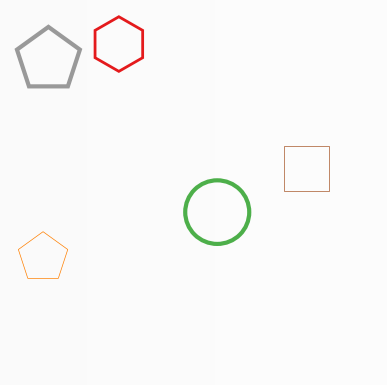[{"shape": "hexagon", "thickness": 2, "radius": 0.35, "center": [0.307, 0.886]}, {"shape": "circle", "thickness": 3, "radius": 0.41, "center": [0.561, 0.449]}, {"shape": "pentagon", "thickness": 0.5, "radius": 0.34, "center": [0.111, 0.331]}, {"shape": "square", "thickness": 0.5, "radius": 0.29, "center": [0.792, 0.562]}, {"shape": "pentagon", "thickness": 3, "radius": 0.43, "center": [0.125, 0.845]}]